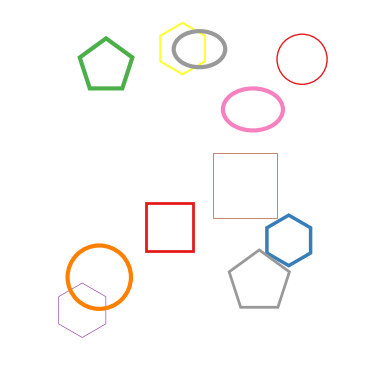[{"shape": "circle", "thickness": 1, "radius": 0.33, "center": [0.785, 0.846]}, {"shape": "square", "thickness": 2, "radius": 0.31, "center": [0.44, 0.411]}, {"shape": "hexagon", "thickness": 2.5, "radius": 0.33, "center": [0.75, 0.376]}, {"shape": "pentagon", "thickness": 3, "radius": 0.36, "center": [0.275, 0.828]}, {"shape": "hexagon", "thickness": 0.5, "radius": 0.35, "center": [0.214, 0.194]}, {"shape": "circle", "thickness": 3, "radius": 0.41, "center": [0.258, 0.28]}, {"shape": "hexagon", "thickness": 1.5, "radius": 0.33, "center": [0.474, 0.874]}, {"shape": "square", "thickness": 0.5, "radius": 0.42, "center": [0.636, 0.519]}, {"shape": "oval", "thickness": 3, "radius": 0.39, "center": [0.657, 0.716]}, {"shape": "oval", "thickness": 3, "radius": 0.33, "center": [0.518, 0.872]}, {"shape": "pentagon", "thickness": 2, "radius": 0.41, "center": [0.673, 0.268]}]